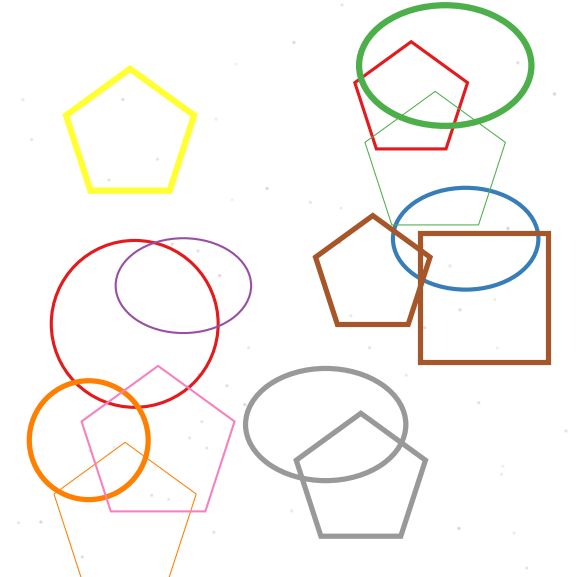[{"shape": "pentagon", "thickness": 1.5, "radius": 0.51, "center": [0.712, 0.824]}, {"shape": "circle", "thickness": 1.5, "radius": 0.72, "center": [0.233, 0.438]}, {"shape": "oval", "thickness": 2, "radius": 0.63, "center": [0.806, 0.586]}, {"shape": "pentagon", "thickness": 0.5, "radius": 0.64, "center": [0.754, 0.713]}, {"shape": "oval", "thickness": 3, "radius": 0.75, "center": [0.771, 0.886]}, {"shape": "oval", "thickness": 1, "radius": 0.59, "center": [0.318, 0.505]}, {"shape": "circle", "thickness": 2.5, "radius": 0.51, "center": [0.154, 0.237]}, {"shape": "pentagon", "thickness": 0.5, "radius": 0.65, "center": [0.217, 0.104]}, {"shape": "pentagon", "thickness": 3, "radius": 0.58, "center": [0.225, 0.763]}, {"shape": "square", "thickness": 2.5, "radius": 0.56, "center": [0.839, 0.484]}, {"shape": "pentagon", "thickness": 2.5, "radius": 0.52, "center": [0.646, 0.522]}, {"shape": "pentagon", "thickness": 1, "radius": 0.7, "center": [0.274, 0.226]}, {"shape": "pentagon", "thickness": 2.5, "radius": 0.59, "center": [0.625, 0.166]}, {"shape": "oval", "thickness": 2.5, "radius": 0.69, "center": [0.564, 0.264]}]